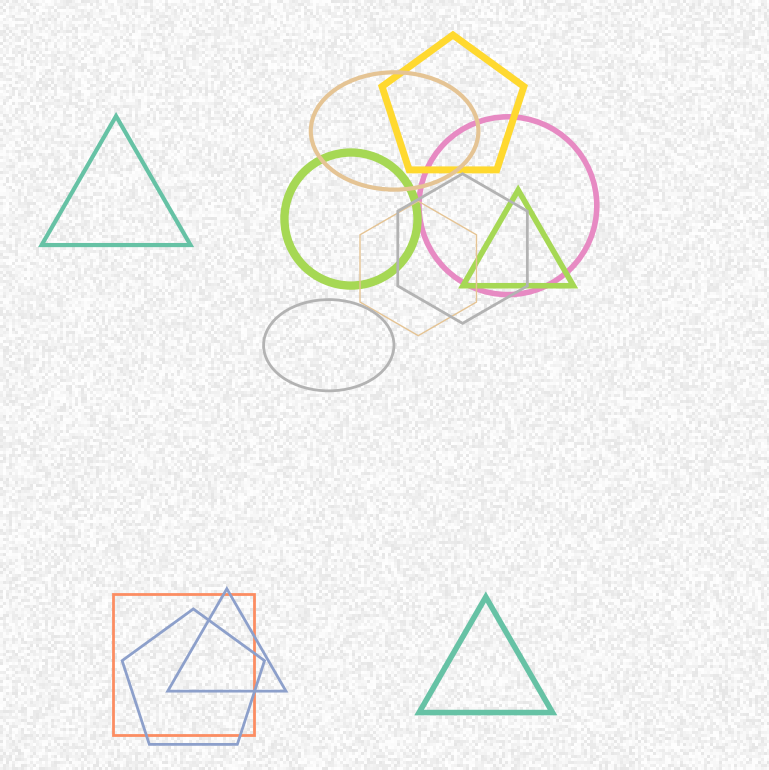[{"shape": "triangle", "thickness": 1.5, "radius": 0.56, "center": [0.151, 0.738]}, {"shape": "triangle", "thickness": 2, "radius": 0.5, "center": [0.631, 0.125]}, {"shape": "square", "thickness": 1, "radius": 0.46, "center": [0.238, 0.137]}, {"shape": "pentagon", "thickness": 1, "radius": 0.49, "center": [0.251, 0.112]}, {"shape": "triangle", "thickness": 1, "radius": 0.44, "center": [0.295, 0.147]}, {"shape": "circle", "thickness": 2, "radius": 0.58, "center": [0.66, 0.733]}, {"shape": "triangle", "thickness": 2, "radius": 0.41, "center": [0.673, 0.67]}, {"shape": "circle", "thickness": 3, "radius": 0.43, "center": [0.456, 0.716]}, {"shape": "pentagon", "thickness": 2.5, "radius": 0.48, "center": [0.588, 0.858]}, {"shape": "oval", "thickness": 1.5, "radius": 0.54, "center": [0.512, 0.83]}, {"shape": "hexagon", "thickness": 0.5, "radius": 0.44, "center": [0.543, 0.651]}, {"shape": "hexagon", "thickness": 1, "radius": 0.49, "center": [0.601, 0.677]}, {"shape": "oval", "thickness": 1, "radius": 0.42, "center": [0.427, 0.552]}]